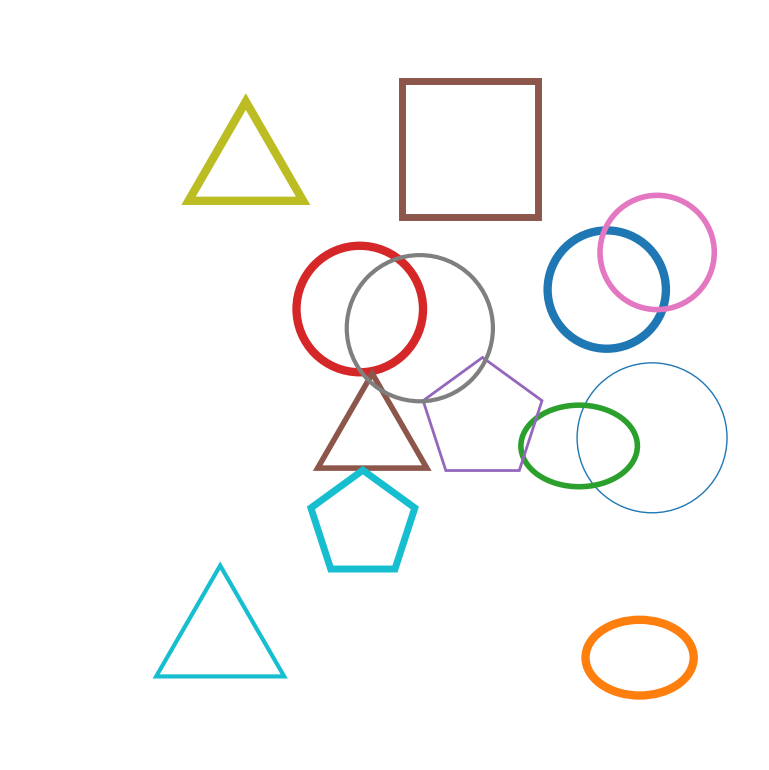[{"shape": "circle", "thickness": 0.5, "radius": 0.49, "center": [0.847, 0.431]}, {"shape": "circle", "thickness": 3, "radius": 0.38, "center": [0.788, 0.624]}, {"shape": "oval", "thickness": 3, "radius": 0.35, "center": [0.831, 0.146]}, {"shape": "oval", "thickness": 2, "radius": 0.38, "center": [0.752, 0.421]}, {"shape": "circle", "thickness": 3, "radius": 0.41, "center": [0.467, 0.599]}, {"shape": "pentagon", "thickness": 1, "radius": 0.41, "center": [0.627, 0.455]}, {"shape": "square", "thickness": 2.5, "radius": 0.44, "center": [0.611, 0.807]}, {"shape": "triangle", "thickness": 2, "radius": 0.41, "center": [0.483, 0.433]}, {"shape": "circle", "thickness": 2, "radius": 0.37, "center": [0.853, 0.672]}, {"shape": "circle", "thickness": 1.5, "radius": 0.47, "center": [0.545, 0.574]}, {"shape": "triangle", "thickness": 3, "radius": 0.43, "center": [0.319, 0.782]}, {"shape": "triangle", "thickness": 1.5, "radius": 0.48, "center": [0.286, 0.17]}, {"shape": "pentagon", "thickness": 2.5, "radius": 0.35, "center": [0.471, 0.318]}]